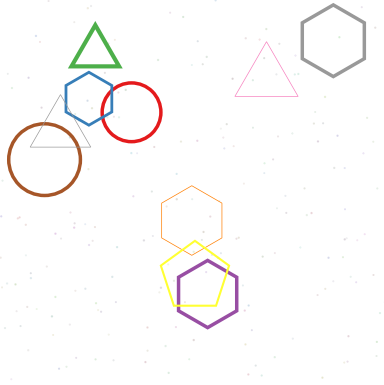[{"shape": "circle", "thickness": 2.5, "radius": 0.38, "center": [0.342, 0.708]}, {"shape": "hexagon", "thickness": 2, "radius": 0.34, "center": [0.231, 0.744]}, {"shape": "triangle", "thickness": 3, "radius": 0.36, "center": [0.248, 0.863]}, {"shape": "hexagon", "thickness": 2.5, "radius": 0.44, "center": [0.539, 0.236]}, {"shape": "hexagon", "thickness": 0.5, "radius": 0.45, "center": [0.498, 0.427]}, {"shape": "pentagon", "thickness": 1.5, "radius": 0.47, "center": [0.506, 0.281]}, {"shape": "circle", "thickness": 2.5, "radius": 0.47, "center": [0.116, 0.585]}, {"shape": "triangle", "thickness": 0.5, "radius": 0.47, "center": [0.692, 0.797]}, {"shape": "triangle", "thickness": 0.5, "radius": 0.45, "center": [0.157, 0.663]}, {"shape": "hexagon", "thickness": 2.5, "radius": 0.47, "center": [0.866, 0.894]}]